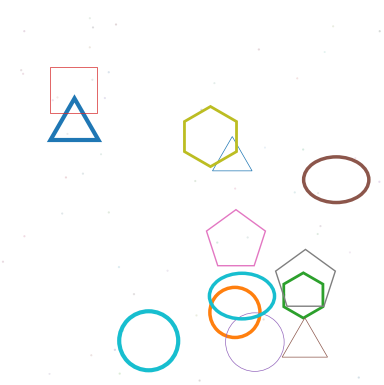[{"shape": "triangle", "thickness": 3, "radius": 0.36, "center": [0.193, 0.672]}, {"shape": "triangle", "thickness": 0.5, "radius": 0.3, "center": [0.603, 0.586]}, {"shape": "circle", "thickness": 2.5, "radius": 0.33, "center": [0.61, 0.188]}, {"shape": "hexagon", "thickness": 2, "radius": 0.29, "center": [0.788, 0.233]}, {"shape": "square", "thickness": 0.5, "radius": 0.3, "center": [0.191, 0.766]}, {"shape": "circle", "thickness": 0.5, "radius": 0.38, "center": [0.662, 0.111]}, {"shape": "triangle", "thickness": 0.5, "radius": 0.34, "center": [0.792, 0.106]}, {"shape": "oval", "thickness": 2.5, "radius": 0.42, "center": [0.873, 0.533]}, {"shape": "pentagon", "thickness": 1, "radius": 0.4, "center": [0.613, 0.375]}, {"shape": "pentagon", "thickness": 1, "radius": 0.41, "center": [0.793, 0.271]}, {"shape": "hexagon", "thickness": 2, "radius": 0.39, "center": [0.547, 0.645]}, {"shape": "oval", "thickness": 2.5, "radius": 0.42, "center": [0.628, 0.231]}, {"shape": "circle", "thickness": 3, "radius": 0.38, "center": [0.386, 0.115]}]